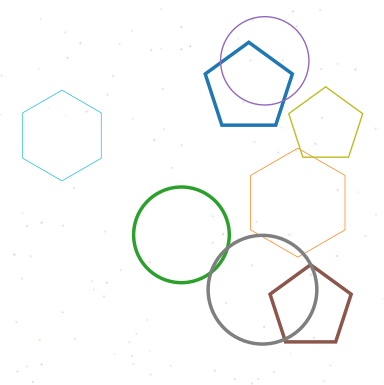[{"shape": "pentagon", "thickness": 2.5, "radius": 0.59, "center": [0.646, 0.771]}, {"shape": "hexagon", "thickness": 0.5, "radius": 0.71, "center": [0.774, 0.474]}, {"shape": "circle", "thickness": 2.5, "radius": 0.62, "center": [0.471, 0.39]}, {"shape": "circle", "thickness": 1, "radius": 0.57, "center": [0.688, 0.842]}, {"shape": "pentagon", "thickness": 2.5, "radius": 0.55, "center": [0.807, 0.202]}, {"shape": "circle", "thickness": 2.5, "radius": 0.71, "center": [0.682, 0.248]}, {"shape": "pentagon", "thickness": 1, "radius": 0.51, "center": [0.846, 0.673]}, {"shape": "hexagon", "thickness": 0.5, "radius": 0.59, "center": [0.161, 0.648]}]